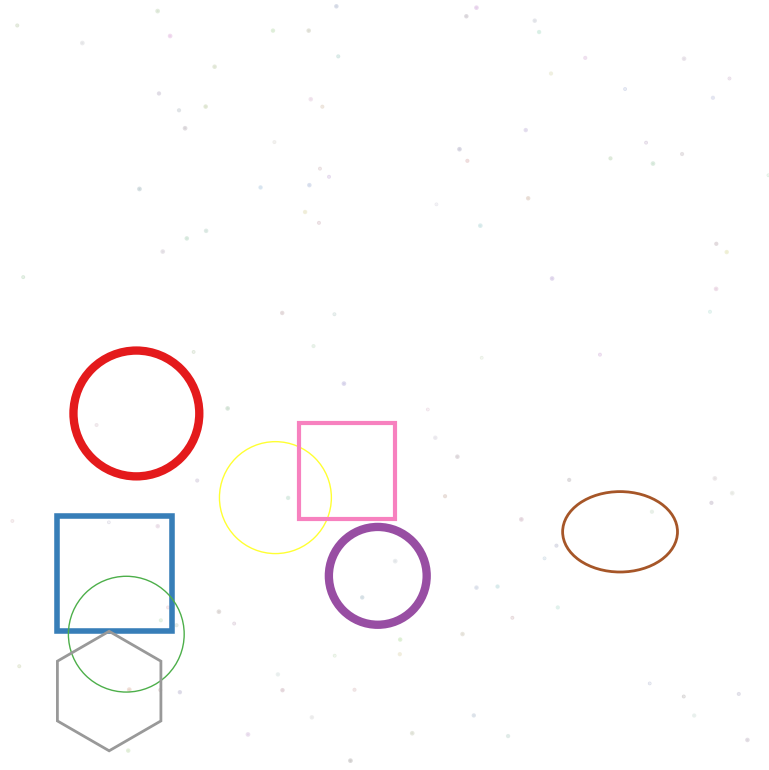[{"shape": "circle", "thickness": 3, "radius": 0.41, "center": [0.177, 0.463]}, {"shape": "square", "thickness": 2, "radius": 0.37, "center": [0.149, 0.255]}, {"shape": "circle", "thickness": 0.5, "radius": 0.38, "center": [0.164, 0.176]}, {"shape": "circle", "thickness": 3, "radius": 0.32, "center": [0.491, 0.252]}, {"shape": "circle", "thickness": 0.5, "radius": 0.36, "center": [0.358, 0.354]}, {"shape": "oval", "thickness": 1, "radius": 0.37, "center": [0.805, 0.309]}, {"shape": "square", "thickness": 1.5, "radius": 0.31, "center": [0.451, 0.389]}, {"shape": "hexagon", "thickness": 1, "radius": 0.39, "center": [0.142, 0.103]}]